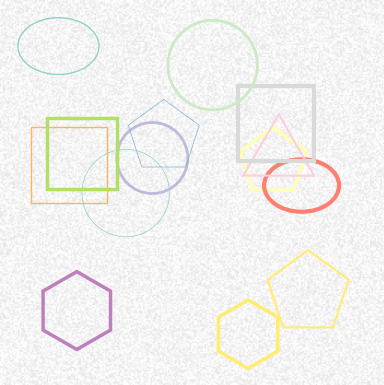[{"shape": "circle", "thickness": 0.5, "radius": 0.57, "center": [0.327, 0.499]}, {"shape": "oval", "thickness": 1, "radius": 0.53, "center": [0.152, 0.88]}, {"shape": "pentagon", "thickness": 2.5, "radius": 0.45, "center": [0.71, 0.579]}, {"shape": "circle", "thickness": 2, "radius": 0.46, "center": [0.396, 0.59]}, {"shape": "oval", "thickness": 3, "radius": 0.49, "center": [0.783, 0.518]}, {"shape": "pentagon", "thickness": 0.5, "radius": 0.49, "center": [0.425, 0.645]}, {"shape": "square", "thickness": 1, "radius": 0.49, "center": [0.179, 0.571]}, {"shape": "square", "thickness": 2.5, "radius": 0.46, "center": [0.213, 0.602]}, {"shape": "triangle", "thickness": 1.5, "radius": 0.53, "center": [0.724, 0.597]}, {"shape": "square", "thickness": 3, "radius": 0.49, "center": [0.717, 0.678]}, {"shape": "hexagon", "thickness": 2.5, "radius": 0.51, "center": [0.199, 0.193]}, {"shape": "circle", "thickness": 2, "radius": 0.58, "center": [0.552, 0.831]}, {"shape": "hexagon", "thickness": 2.5, "radius": 0.44, "center": [0.644, 0.132]}, {"shape": "pentagon", "thickness": 1.5, "radius": 0.55, "center": [0.8, 0.239]}]